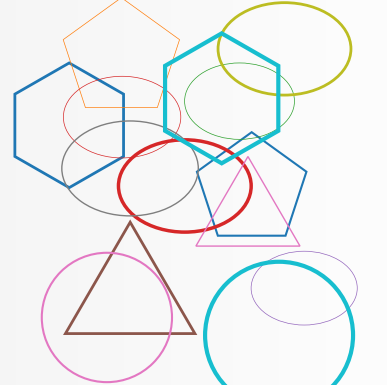[{"shape": "hexagon", "thickness": 2, "radius": 0.81, "center": [0.179, 0.675]}, {"shape": "pentagon", "thickness": 1.5, "radius": 0.74, "center": [0.649, 0.508]}, {"shape": "pentagon", "thickness": 0.5, "radius": 0.79, "center": [0.313, 0.848]}, {"shape": "oval", "thickness": 0.5, "radius": 0.71, "center": [0.618, 0.737]}, {"shape": "oval", "thickness": 2.5, "radius": 0.86, "center": [0.477, 0.517]}, {"shape": "oval", "thickness": 0.5, "radius": 0.76, "center": [0.315, 0.696]}, {"shape": "oval", "thickness": 0.5, "radius": 0.68, "center": [0.785, 0.252]}, {"shape": "triangle", "thickness": 2, "radius": 0.96, "center": [0.336, 0.23]}, {"shape": "circle", "thickness": 1.5, "radius": 0.84, "center": [0.276, 0.175]}, {"shape": "triangle", "thickness": 1, "radius": 0.78, "center": [0.64, 0.438]}, {"shape": "oval", "thickness": 1, "radius": 0.88, "center": [0.336, 0.563]}, {"shape": "oval", "thickness": 2, "radius": 0.86, "center": [0.734, 0.873]}, {"shape": "hexagon", "thickness": 3, "radius": 0.84, "center": [0.572, 0.745]}, {"shape": "circle", "thickness": 3, "radius": 0.95, "center": [0.72, 0.129]}]